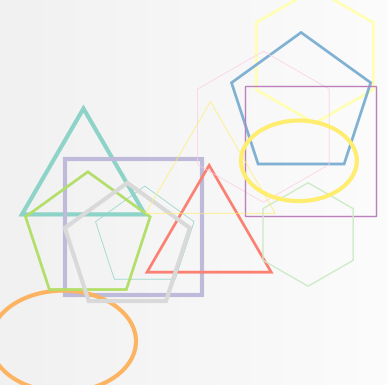[{"shape": "triangle", "thickness": 3, "radius": 0.92, "center": [0.215, 0.535]}, {"shape": "pentagon", "thickness": 0.5, "radius": 0.67, "center": [0.374, 0.383]}, {"shape": "hexagon", "thickness": 2, "radius": 0.87, "center": [0.812, 0.854]}, {"shape": "square", "thickness": 3, "radius": 0.88, "center": [0.346, 0.41]}, {"shape": "triangle", "thickness": 2, "radius": 0.93, "center": [0.54, 0.386]}, {"shape": "pentagon", "thickness": 2, "radius": 0.94, "center": [0.777, 0.727]}, {"shape": "oval", "thickness": 3, "radius": 0.94, "center": [0.163, 0.114]}, {"shape": "pentagon", "thickness": 2, "radius": 0.85, "center": [0.227, 0.385]}, {"shape": "hexagon", "thickness": 0.5, "radius": 0.98, "center": [0.68, 0.671]}, {"shape": "pentagon", "thickness": 3, "radius": 0.85, "center": [0.329, 0.355]}, {"shape": "square", "thickness": 1, "radius": 0.84, "center": [0.802, 0.608]}, {"shape": "hexagon", "thickness": 1, "radius": 0.67, "center": [0.795, 0.391]}, {"shape": "oval", "thickness": 3, "radius": 0.75, "center": [0.771, 0.582]}, {"shape": "triangle", "thickness": 0.5, "radius": 0.97, "center": [0.543, 0.543]}]